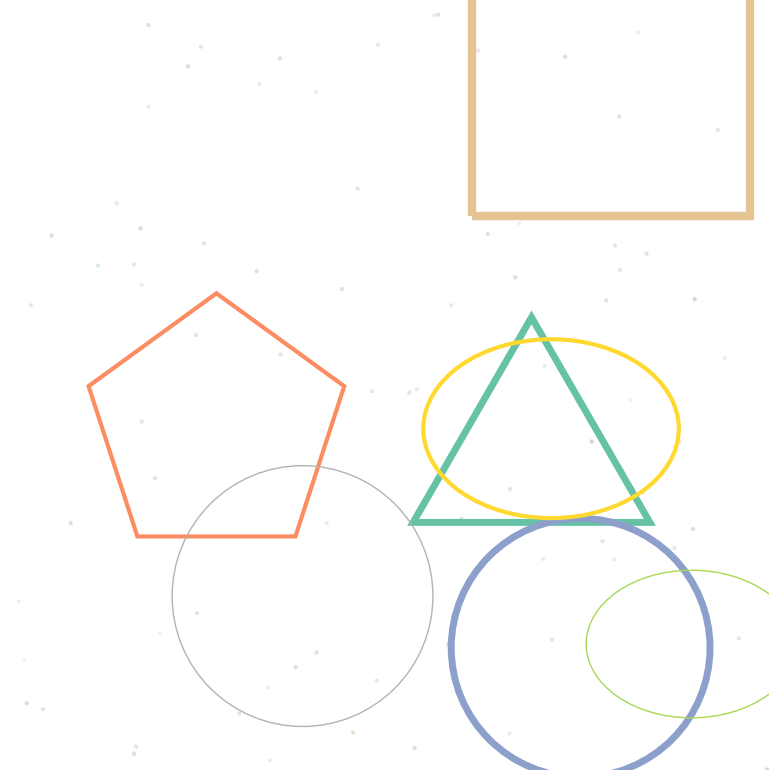[{"shape": "triangle", "thickness": 2.5, "radius": 0.89, "center": [0.69, 0.41]}, {"shape": "pentagon", "thickness": 1.5, "radius": 0.87, "center": [0.281, 0.445]}, {"shape": "circle", "thickness": 2.5, "radius": 0.84, "center": [0.754, 0.159]}, {"shape": "oval", "thickness": 0.5, "radius": 0.68, "center": [0.898, 0.164]}, {"shape": "oval", "thickness": 1.5, "radius": 0.83, "center": [0.716, 0.443]}, {"shape": "square", "thickness": 3, "radius": 0.9, "center": [0.793, 0.899]}, {"shape": "circle", "thickness": 0.5, "radius": 0.85, "center": [0.393, 0.226]}]